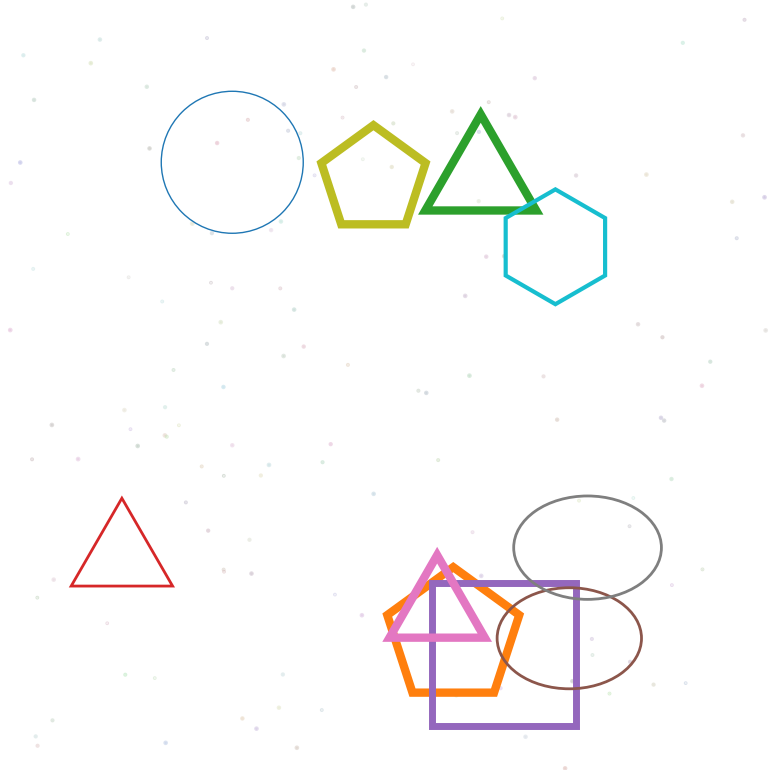[{"shape": "circle", "thickness": 0.5, "radius": 0.46, "center": [0.302, 0.789]}, {"shape": "pentagon", "thickness": 3, "radius": 0.45, "center": [0.589, 0.173]}, {"shape": "triangle", "thickness": 3, "radius": 0.42, "center": [0.624, 0.768]}, {"shape": "triangle", "thickness": 1, "radius": 0.38, "center": [0.158, 0.277]}, {"shape": "square", "thickness": 2.5, "radius": 0.46, "center": [0.655, 0.15]}, {"shape": "oval", "thickness": 1, "radius": 0.47, "center": [0.739, 0.171]}, {"shape": "triangle", "thickness": 3, "radius": 0.36, "center": [0.568, 0.208]}, {"shape": "oval", "thickness": 1, "radius": 0.48, "center": [0.763, 0.289]}, {"shape": "pentagon", "thickness": 3, "radius": 0.36, "center": [0.485, 0.766]}, {"shape": "hexagon", "thickness": 1.5, "radius": 0.37, "center": [0.721, 0.68]}]